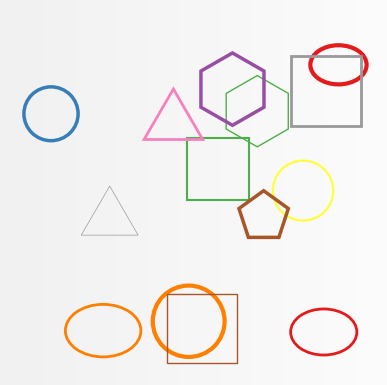[{"shape": "oval", "thickness": 3, "radius": 0.36, "center": [0.874, 0.832]}, {"shape": "oval", "thickness": 2, "radius": 0.43, "center": [0.836, 0.138]}, {"shape": "circle", "thickness": 2.5, "radius": 0.35, "center": [0.132, 0.704]}, {"shape": "square", "thickness": 1.5, "radius": 0.4, "center": [0.564, 0.561]}, {"shape": "hexagon", "thickness": 1, "radius": 0.46, "center": [0.664, 0.711]}, {"shape": "hexagon", "thickness": 2.5, "radius": 0.47, "center": [0.6, 0.768]}, {"shape": "oval", "thickness": 2, "radius": 0.49, "center": [0.266, 0.141]}, {"shape": "circle", "thickness": 3, "radius": 0.46, "center": [0.487, 0.166]}, {"shape": "circle", "thickness": 1.5, "radius": 0.39, "center": [0.782, 0.505]}, {"shape": "square", "thickness": 1, "radius": 0.45, "center": [0.521, 0.147]}, {"shape": "pentagon", "thickness": 2.5, "radius": 0.33, "center": [0.68, 0.438]}, {"shape": "triangle", "thickness": 2, "radius": 0.44, "center": [0.447, 0.681]}, {"shape": "triangle", "thickness": 0.5, "radius": 0.42, "center": [0.283, 0.432]}, {"shape": "square", "thickness": 2, "radius": 0.45, "center": [0.842, 0.764]}]